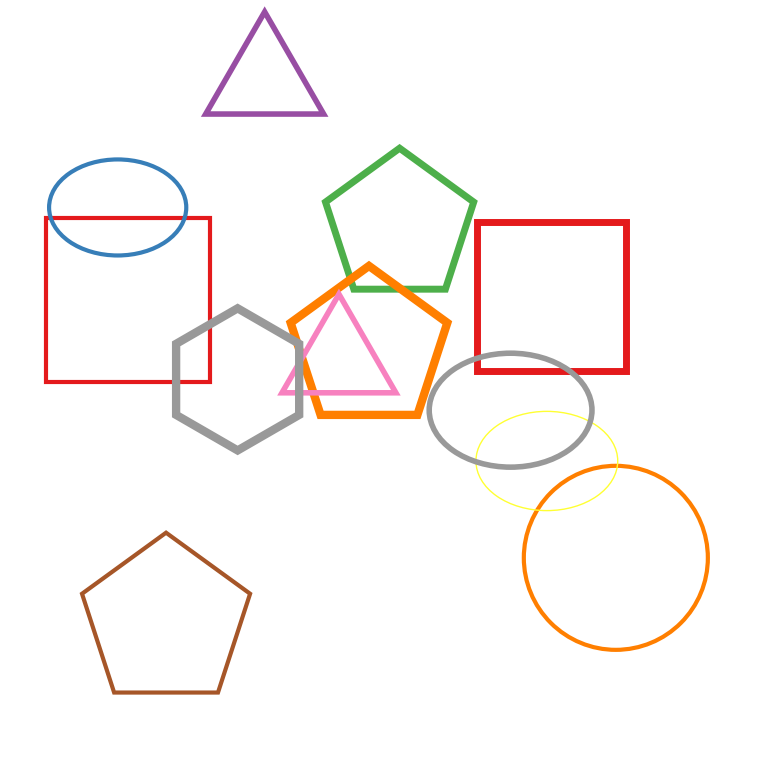[{"shape": "square", "thickness": 2.5, "radius": 0.48, "center": [0.716, 0.615]}, {"shape": "square", "thickness": 1.5, "radius": 0.53, "center": [0.166, 0.611]}, {"shape": "oval", "thickness": 1.5, "radius": 0.45, "center": [0.153, 0.731]}, {"shape": "pentagon", "thickness": 2.5, "radius": 0.51, "center": [0.519, 0.706]}, {"shape": "triangle", "thickness": 2, "radius": 0.44, "center": [0.344, 0.896]}, {"shape": "circle", "thickness": 1.5, "radius": 0.6, "center": [0.8, 0.276]}, {"shape": "pentagon", "thickness": 3, "radius": 0.53, "center": [0.479, 0.548]}, {"shape": "oval", "thickness": 0.5, "radius": 0.46, "center": [0.71, 0.401]}, {"shape": "pentagon", "thickness": 1.5, "radius": 0.57, "center": [0.216, 0.193]}, {"shape": "triangle", "thickness": 2, "radius": 0.43, "center": [0.44, 0.533]}, {"shape": "hexagon", "thickness": 3, "radius": 0.46, "center": [0.309, 0.507]}, {"shape": "oval", "thickness": 2, "radius": 0.53, "center": [0.663, 0.467]}]